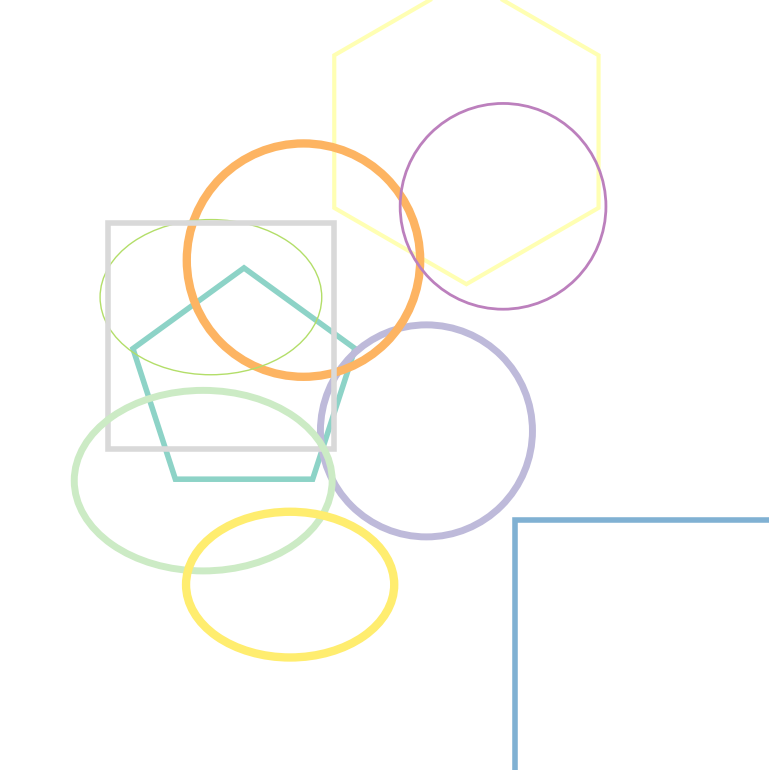[{"shape": "pentagon", "thickness": 2, "radius": 0.76, "center": [0.317, 0.5]}, {"shape": "hexagon", "thickness": 1.5, "radius": 0.99, "center": [0.606, 0.829]}, {"shape": "circle", "thickness": 2.5, "radius": 0.69, "center": [0.554, 0.44]}, {"shape": "square", "thickness": 2, "radius": 0.89, "center": [0.846, 0.146]}, {"shape": "circle", "thickness": 3, "radius": 0.76, "center": [0.394, 0.662]}, {"shape": "oval", "thickness": 0.5, "radius": 0.72, "center": [0.274, 0.614]}, {"shape": "square", "thickness": 2, "radius": 0.73, "center": [0.287, 0.563]}, {"shape": "circle", "thickness": 1, "radius": 0.67, "center": [0.653, 0.732]}, {"shape": "oval", "thickness": 2.5, "radius": 0.84, "center": [0.264, 0.376]}, {"shape": "oval", "thickness": 3, "radius": 0.68, "center": [0.377, 0.241]}]